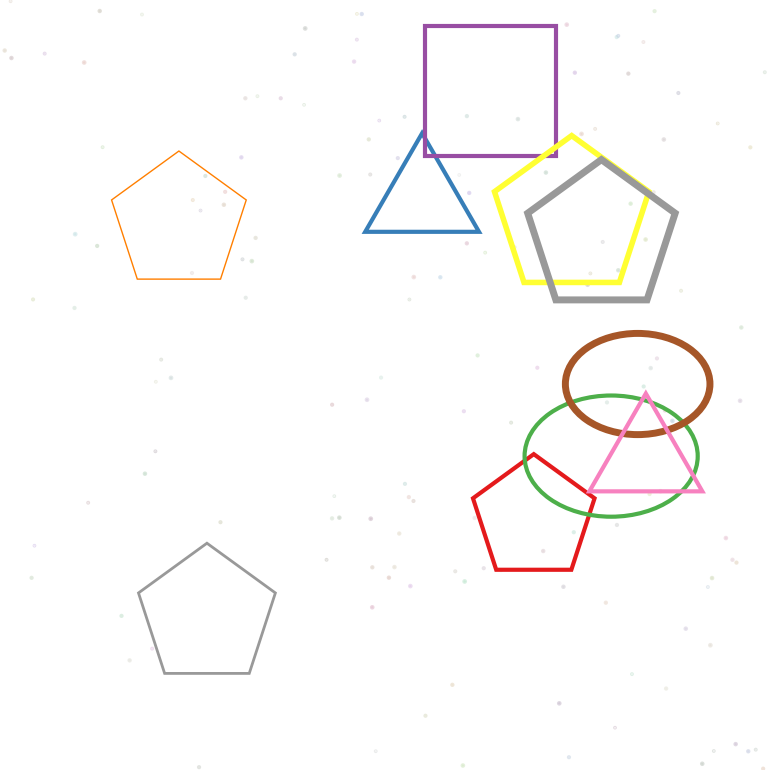[{"shape": "pentagon", "thickness": 1.5, "radius": 0.42, "center": [0.693, 0.327]}, {"shape": "triangle", "thickness": 1.5, "radius": 0.43, "center": [0.548, 0.742]}, {"shape": "oval", "thickness": 1.5, "radius": 0.56, "center": [0.794, 0.408]}, {"shape": "square", "thickness": 1.5, "radius": 0.42, "center": [0.637, 0.882]}, {"shape": "pentagon", "thickness": 0.5, "radius": 0.46, "center": [0.232, 0.712]}, {"shape": "pentagon", "thickness": 2, "radius": 0.53, "center": [0.742, 0.718]}, {"shape": "oval", "thickness": 2.5, "radius": 0.47, "center": [0.828, 0.501]}, {"shape": "triangle", "thickness": 1.5, "radius": 0.42, "center": [0.839, 0.404]}, {"shape": "pentagon", "thickness": 2.5, "radius": 0.5, "center": [0.781, 0.692]}, {"shape": "pentagon", "thickness": 1, "radius": 0.47, "center": [0.269, 0.201]}]